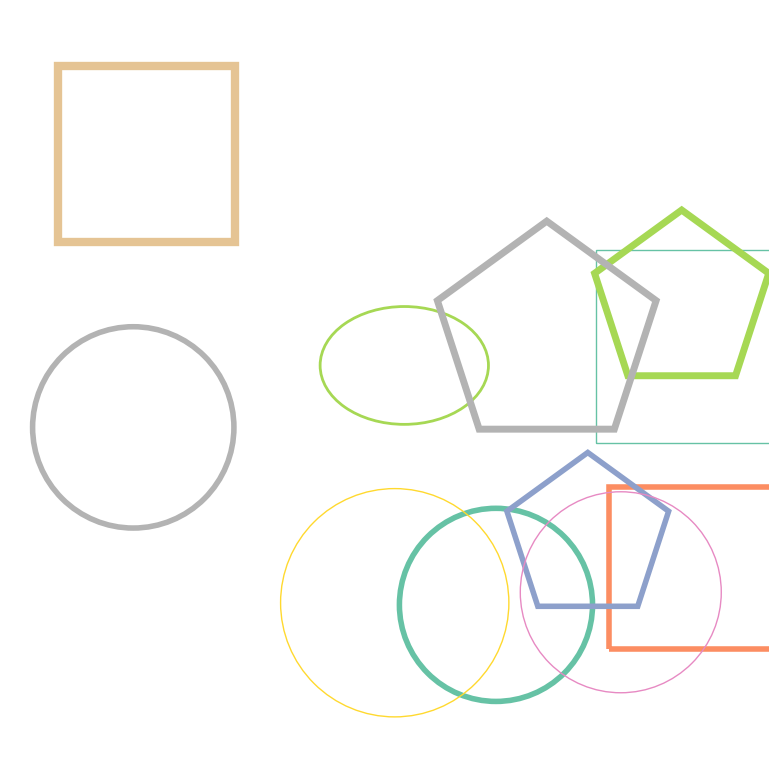[{"shape": "circle", "thickness": 2, "radius": 0.63, "center": [0.644, 0.214]}, {"shape": "square", "thickness": 0.5, "radius": 0.63, "center": [0.9, 0.55]}, {"shape": "square", "thickness": 2, "radius": 0.53, "center": [0.896, 0.262]}, {"shape": "pentagon", "thickness": 2, "radius": 0.55, "center": [0.763, 0.302]}, {"shape": "circle", "thickness": 0.5, "radius": 0.65, "center": [0.806, 0.231]}, {"shape": "oval", "thickness": 1, "radius": 0.55, "center": [0.525, 0.525]}, {"shape": "pentagon", "thickness": 2.5, "radius": 0.59, "center": [0.885, 0.608]}, {"shape": "circle", "thickness": 0.5, "radius": 0.74, "center": [0.513, 0.217]}, {"shape": "square", "thickness": 3, "radius": 0.57, "center": [0.19, 0.8]}, {"shape": "circle", "thickness": 2, "radius": 0.65, "center": [0.173, 0.445]}, {"shape": "pentagon", "thickness": 2.5, "radius": 0.75, "center": [0.71, 0.563]}]